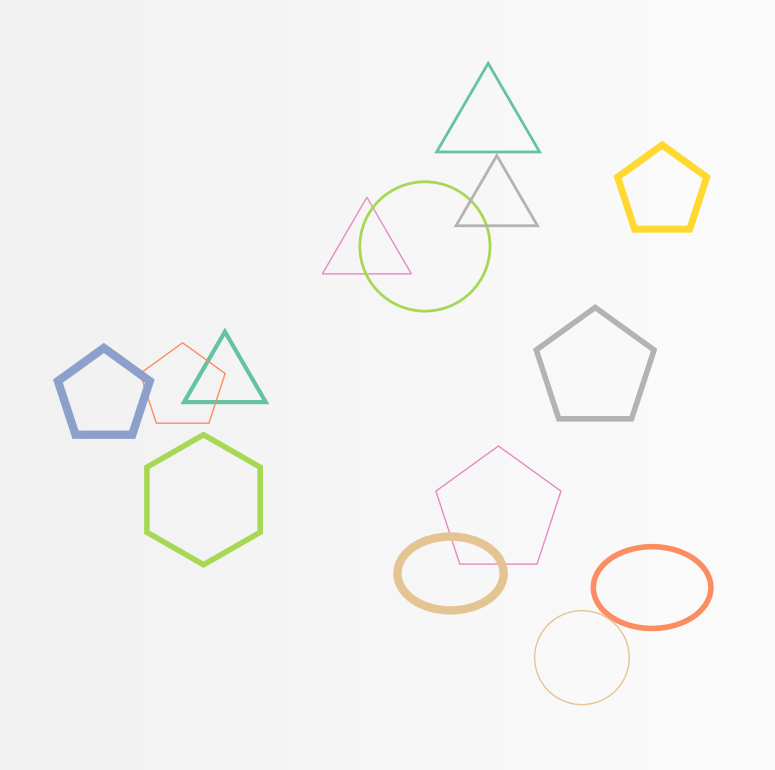[{"shape": "triangle", "thickness": 1.5, "radius": 0.3, "center": [0.29, 0.508]}, {"shape": "triangle", "thickness": 1, "radius": 0.38, "center": [0.63, 0.841]}, {"shape": "oval", "thickness": 2, "radius": 0.38, "center": [0.841, 0.237]}, {"shape": "pentagon", "thickness": 0.5, "radius": 0.29, "center": [0.236, 0.497]}, {"shape": "pentagon", "thickness": 3, "radius": 0.31, "center": [0.134, 0.486]}, {"shape": "pentagon", "thickness": 0.5, "radius": 0.42, "center": [0.643, 0.336]}, {"shape": "triangle", "thickness": 0.5, "radius": 0.33, "center": [0.473, 0.677]}, {"shape": "circle", "thickness": 1, "radius": 0.42, "center": [0.548, 0.68]}, {"shape": "hexagon", "thickness": 2, "radius": 0.42, "center": [0.263, 0.351]}, {"shape": "pentagon", "thickness": 2.5, "radius": 0.3, "center": [0.854, 0.751]}, {"shape": "oval", "thickness": 3, "radius": 0.34, "center": [0.581, 0.255]}, {"shape": "circle", "thickness": 0.5, "radius": 0.31, "center": [0.751, 0.146]}, {"shape": "triangle", "thickness": 1, "radius": 0.3, "center": [0.641, 0.737]}, {"shape": "pentagon", "thickness": 2, "radius": 0.4, "center": [0.768, 0.521]}]